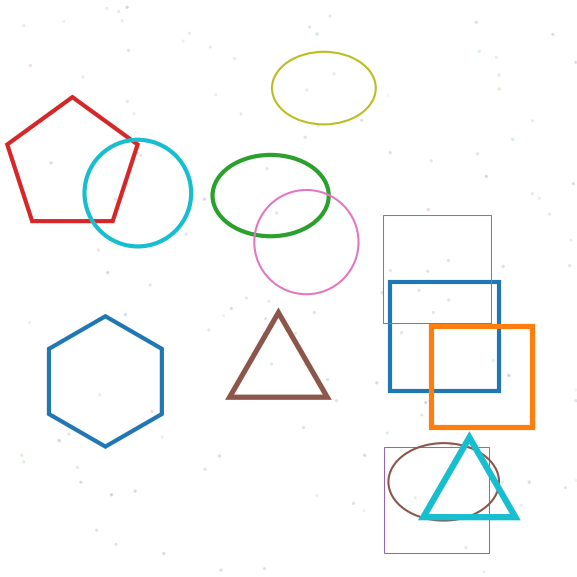[{"shape": "hexagon", "thickness": 2, "radius": 0.56, "center": [0.183, 0.339]}, {"shape": "square", "thickness": 2, "radius": 0.47, "center": [0.769, 0.417]}, {"shape": "square", "thickness": 2.5, "radius": 0.44, "center": [0.833, 0.347]}, {"shape": "oval", "thickness": 2, "radius": 0.5, "center": [0.469, 0.66]}, {"shape": "pentagon", "thickness": 2, "radius": 0.59, "center": [0.125, 0.712]}, {"shape": "square", "thickness": 0.5, "radius": 0.46, "center": [0.756, 0.133]}, {"shape": "oval", "thickness": 1, "radius": 0.48, "center": [0.768, 0.165]}, {"shape": "triangle", "thickness": 2.5, "radius": 0.49, "center": [0.482, 0.36]}, {"shape": "circle", "thickness": 1, "radius": 0.45, "center": [0.531, 0.58]}, {"shape": "square", "thickness": 0.5, "radius": 0.47, "center": [0.757, 0.533]}, {"shape": "oval", "thickness": 1, "radius": 0.45, "center": [0.561, 0.847]}, {"shape": "triangle", "thickness": 3, "radius": 0.46, "center": [0.813, 0.15]}, {"shape": "circle", "thickness": 2, "radius": 0.46, "center": [0.239, 0.665]}]